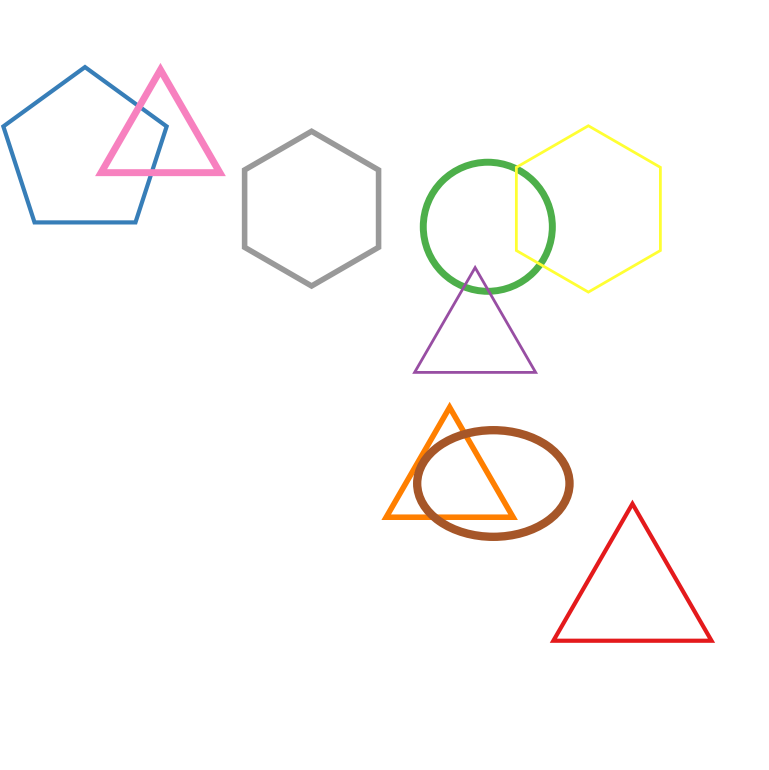[{"shape": "triangle", "thickness": 1.5, "radius": 0.59, "center": [0.821, 0.227]}, {"shape": "pentagon", "thickness": 1.5, "radius": 0.56, "center": [0.11, 0.801]}, {"shape": "circle", "thickness": 2.5, "radius": 0.42, "center": [0.634, 0.705]}, {"shape": "triangle", "thickness": 1, "radius": 0.45, "center": [0.617, 0.562]}, {"shape": "triangle", "thickness": 2, "radius": 0.48, "center": [0.584, 0.376]}, {"shape": "hexagon", "thickness": 1, "radius": 0.54, "center": [0.764, 0.729]}, {"shape": "oval", "thickness": 3, "radius": 0.49, "center": [0.641, 0.372]}, {"shape": "triangle", "thickness": 2.5, "radius": 0.45, "center": [0.208, 0.82]}, {"shape": "hexagon", "thickness": 2, "radius": 0.5, "center": [0.405, 0.729]}]